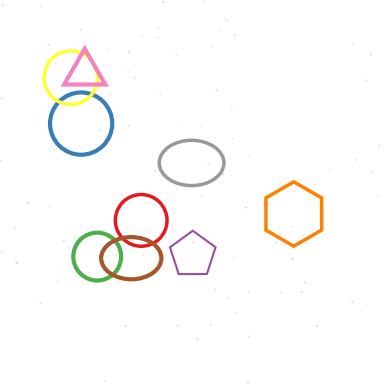[{"shape": "circle", "thickness": 2.5, "radius": 0.34, "center": [0.367, 0.428]}, {"shape": "circle", "thickness": 3, "radius": 0.4, "center": [0.211, 0.679]}, {"shape": "circle", "thickness": 3, "radius": 0.31, "center": [0.253, 0.334]}, {"shape": "pentagon", "thickness": 1.5, "radius": 0.31, "center": [0.501, 0.338]}, {"shape": "hexagon", "thickness": 2.5, "radius": 0.42, "center": [0.763, 0.444]}, {"shape": "circle", "thickness": 2.5, "radius": 0.35, "center": [0.184, 0.798]}, {"shape": "oval", "thickness": 3, "radius": 0.39, "center": [0.341, 0.329]}, {"shape": "triangle", "thickness": 3, "radius": 0.31, "center": [0.22, 0.811]}, {"shape": "oval", "thickness": 2.5, "radius": 0.42, "center": [0.498, 0.577]}]